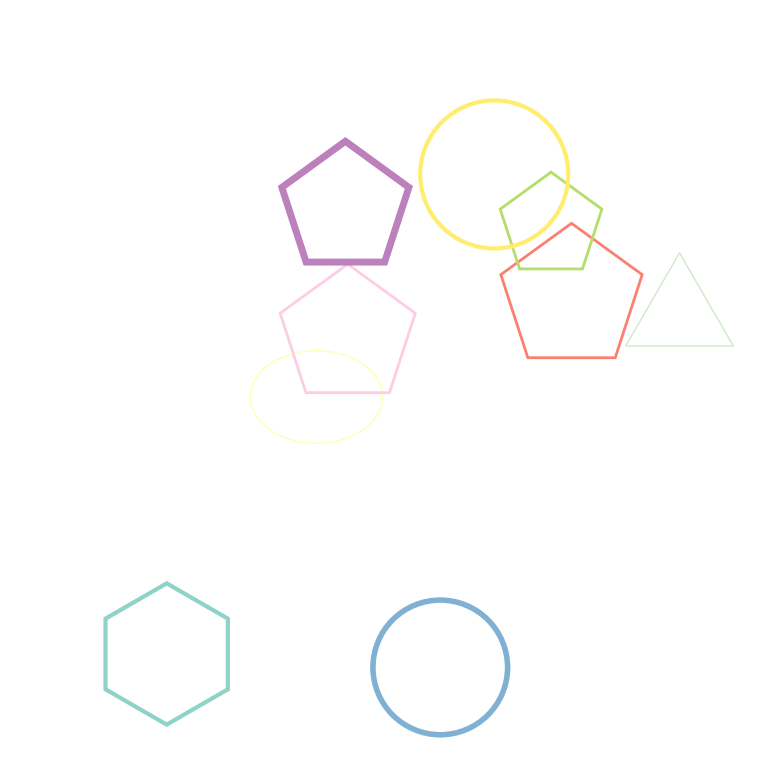[{"shape": "hexagon", "thickness": 1.5, "radius": 0.46, "center": [0.216, 0.151]}, {"shape": "oval", "thickness": 0.5, "radius": 0.43, "center": [0.411, 0.484]}, {"shape": "pentagon", "thickness": 1, "radius": 0.48, "center": [0.742, 0.613]}, {"shape": "circle", "thickness": 2, "radius": 0.44, "center": [0.572, 0.133]}, {"shape": "pentagon", "thickness": 1, "radius": 0.35, "center": [0.716, 0.707]}, {"shape": "pentagon", "thickness": 1, "radius": 0.46, "center": [0.452, 0.565]}, {"shape": "pentagon", "thickness": 2.5, "radius": 0.43, "center": [0.449, 0.73]}, {"shape": "triangle", "thickness": 0.5, "radius": 0.4, "center": [0.882, 0.591]}, {"shape": "circle", "thickness": 1.5, "radius": 0.48, "center": [0.642, 0.773]}]